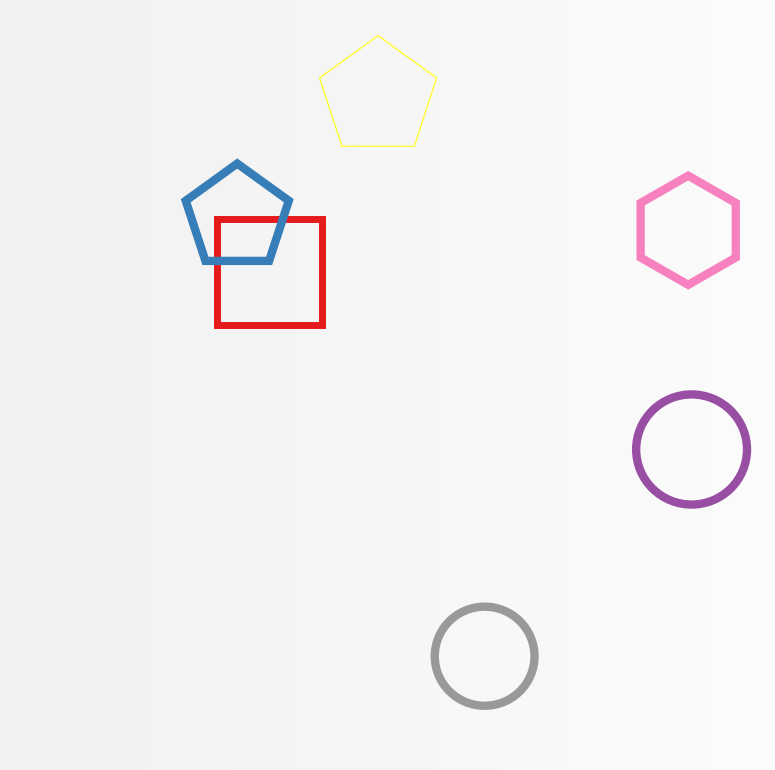[{"shape": "square", "thickness": 2.5, "radius": 0.34, "center": [0.348, 0.647]}, {"shape": "pentagon", "thickness": 3, "radius": 0.35, "center": [0.306, 0.718]}, {"shape": "circle", "thickness": 3, "radius": 0.36, "center": [0.892, 0.416]}, {"shape": "pentagon", "thickness": 0.5, "radius": 0.4, "center": [0.488, 0.874]}, {"shape": "hexagon", "thickness": 3, "radius": 0.35, "center": [0.888, 0.701]}, {"shape": "circle", "thickness": 3, "radius": 0.32, "center": [0.625, 0.148]}]